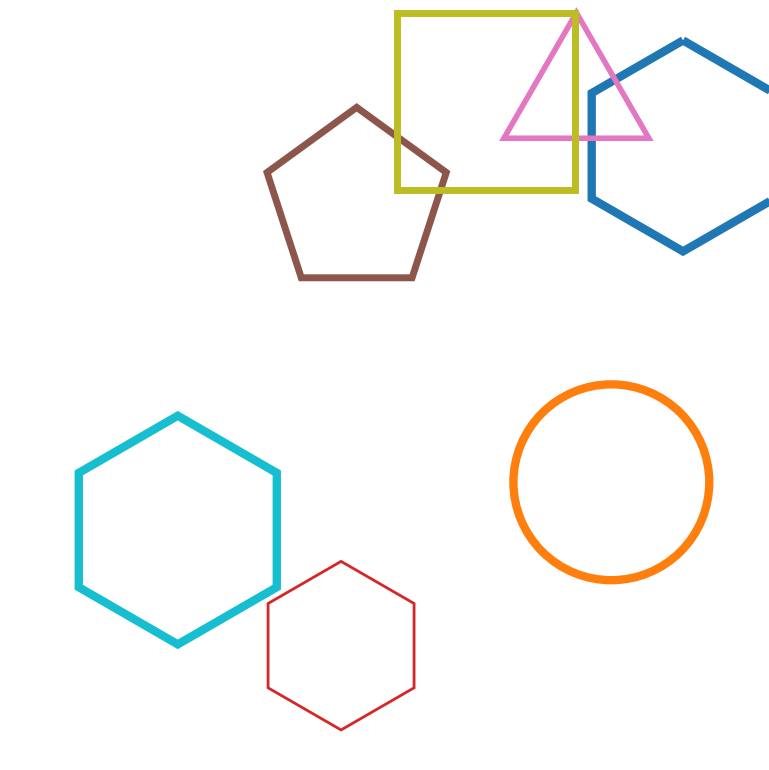[{"shape": "hexagon", "thickness": 3, "radius": 0.68, "center": [0.887, 0.811]}, {"shape": "circle", "thickness": 3, "radius": 0.64, "center": [0.794, 0.374]}, {"shape": "hexagon", "thickness": 1, "radius": 0.55, "center": [0.443, 0.161]}, {"shape": "pentagon", "thickness": 2.5, "radius": 0.61, "center": [0.463, 0.738]}, {"shape": "triangle", "thickness": 2, "radius": 0.54, "center": [0.749, 0.875]}, {"shape": "square", "thickness": 2.5, "radius": 0.58, "center": [0.632, 0.868]}, {"shape": "hexagon", "thickness": 3, "radius": 0.74, "center": [0.231, 0.312]}]